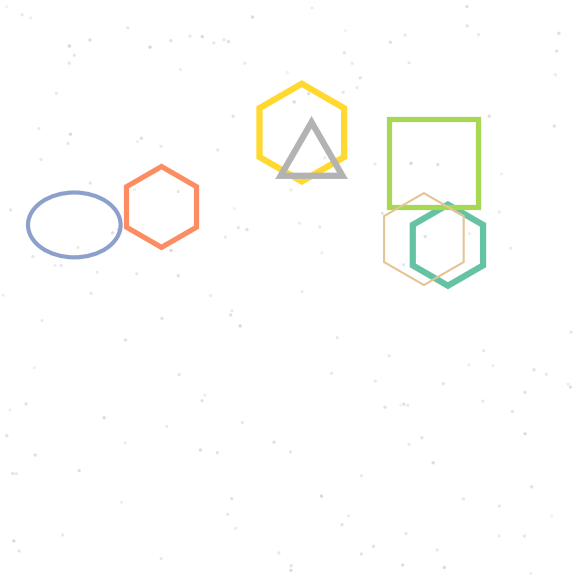[{"shape": "hexagon", "thickness": 3, "radius": 0.35, "center": [0.776, 0.575]}, {"shape": "hexagon", "thickness": 2.5, "radius": 0.35, "center": [0.28, 0.641]}, {"shape": "oval", "thickness": 2, "radius": 0.4, "center": [0.129, 0.61]}, {"shape": "square", "thickness": 2.5, "radius": 0.38, "center": [0.751, 0.717]}, {"shape": "hexagon", "thickness": 3, "radius": 0.42, "center": [0.523, 0.77]}, {"shape": "hexagon", "thickness": 1, "radius": 0.4, "center": [0.734, 0.585]}, {"shape": "triangle", "thickness": 3, "radius": 0.31, "center": [0.539, 0.726]}]